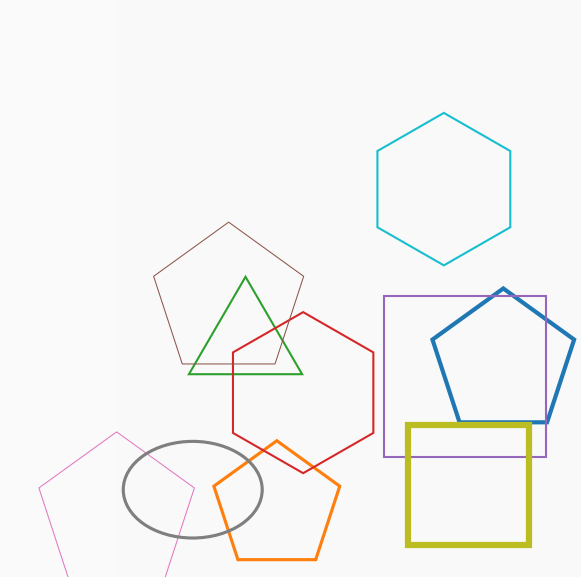[{"shape": "pentagon", "thickness": 2, "radius": 0.64, "center": [0.866, 0.372]}, {"shape": "pentagon", "thickness": 1.5, "radius": 0.57, "center": [0.476, 0.122]}, {"shape": "triangle", "thickness": 1, "radius": 0.56, "center": [0.422, 0.407]}, {"shape": "hexagon", "thickness": 1, "radius": 0.7, "center": [0.522, 0.319]}, {"shape": "square", "thickness": 1, "radius": 0.7, "center": [0.8, 0.348]}, {"shape": "pentagon", "thickness": 0.5, "radius": 0.68, "center": [0.393, 0.479]}, {"shape": "pentagon", "thickness": 0.5, "radius": 0.7, "center": [0.201, 0.111]}, {"shape": "oval", "thickness": 1.5, "radius": 0.6, "center": [0.332, 0.151]}, {"shape": "square", "thickness": 3, "radius": 0.52, "center": [0.806, 0.159]}, {"shape": "hexagon", "thickness": 1, "radius": 0.66, "center": [0.764, 0.672]}]